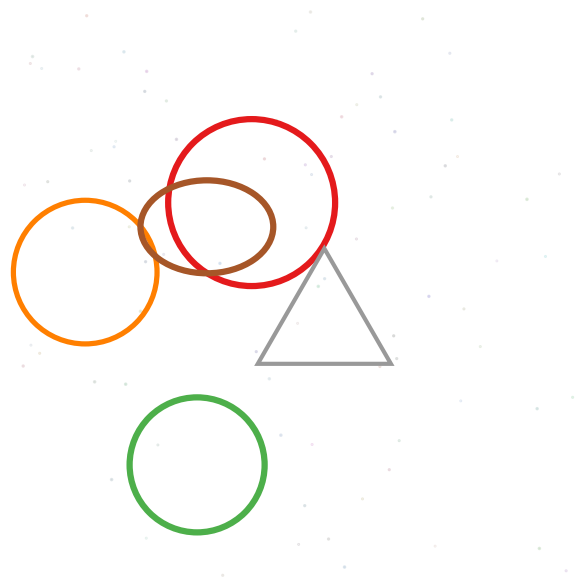[{"shape": "circle", "thickness": 3, "radius": 0.72, "center": [0.436, 0.648]}, {"shape": "circle", "thickness": 3, "radius": 0.58, "center": [0.341, 0.194]}, {"shape": "circle", "thickness": 2.5, "radius": 0.62, "center": [0.148, 0.528]}, {"shape": "oval", "thickness": 3, "radius": 0.57, "center": [0.358, 0.606]}, {"shape": "triangle", "thickness": 2, "radius": 0.67, "center": [0.562, 0.436]}]